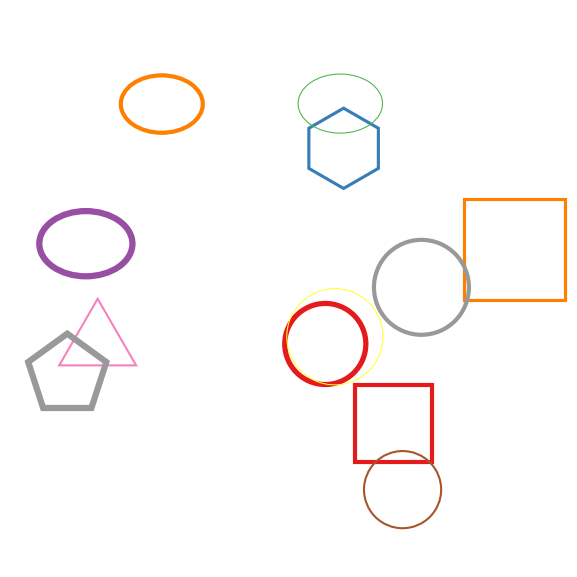[{"shape": "square", "thickness": 2, "radius": 0.33, "center": [0.682, 0.266]}, {"shape": "circle", "thickness": 2.5, "radius": 0.35, "center": [0.563, 0.404]}, {"shape": "hexagon", "thickness": 1.5, "radius": 0.35, "center": [0.595, 0.742]}, {"shape": "oval", "thickness": 0.5, "radius": 0.37, "center": [0.589, 0.82]}, {"shape": "oval", "thickness": 3, "radius": 0.4, "center": [0.149, 0.577]}, {"shape": "square", "thickness": 1.5, "radius": 0.44, "center": [0.891, 0.567]}, {"shape": "oval", "thickness": 2, "radius": 0.35, "center": [0.28, 0.819]}, {"shape": "circle", "thickness": 0.5, "radius": 0.42, "center": [0.58, 0.416]}, {"shape": "circle", "thickness": 1, "radius": 0.33, "center": [0.697, 0.151]}, {"shape": "triangle", "thickness": 1, "radius": 0.38, "center": [0.169, 0.405]}, {"shape": "pentagon", "thickness": 3, "radius": 0.36, "center": [0.116, 0.35]}, {"shape": "circle", "thickness": 2, "radius": 0.41, "center": [0.73, 0.502]}]